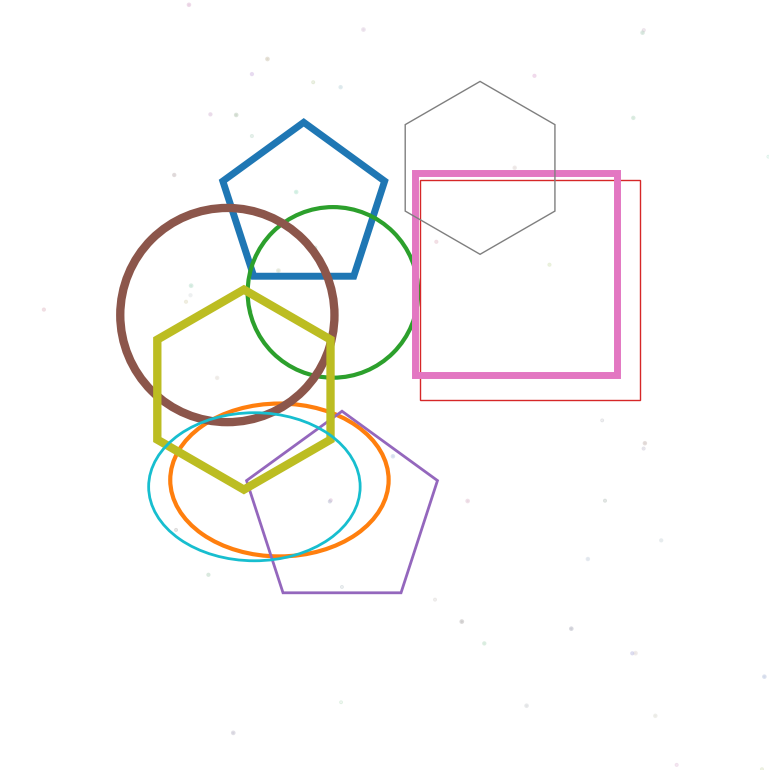[{"shape": "pentagon", "thickness": 2.5, "radius": 0.55, "center": [0.394, 0.731]}, {"shape": "oval", "thickness": 1.5, "radius": 0.71, "center": [0.363, 0.377]}, {"shape": "circle", "thickness": 1.5, "radius": 0.55, "center": [0.432, 0.62]}, {"shape": "square", "thickness": 0.5, "radius": 0.71, "center": [0.688, 0.624]}, {"shape": "pentagon", "thickness": 1, "radius": 0.65, "center": [0.444, 0.336]}, {"shape": "circle", "thickness": 3, "radius": 0.7, "center": [0.295, 0.591]}, {"shape": "square", "thickness": 2.5, "radius": 0.66, "center": [0.67, 0.644]}, {"shape": "hexagon", "thickness": 0.5, "radius": 0.56, "center": [0.623, 0.782]}, {"shape": "hexagon", "thickness": 3, "radius": 0.65, "center": [0.317, 0.494]}, {"shape": "oval", "thickness": 1, "radius": 0.69, "center": [0.33, 0.368]}]